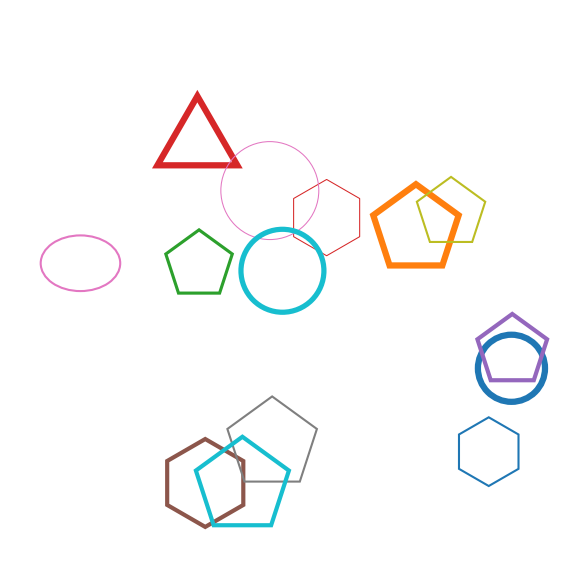[{"shape": "circle", "thickness": 3, "radius": 0.29, "center": [0.886, 0.361]}, {"shape": "hexagon", "thickness": 1, "radius": 0.3, "center": [0.846, 0.217]}, {"shape": "pentagon", "thickness": 3, "radius": 0.39, "center": [0.72, 0.602]}, {"shape": "pentagon", "thickness": 1.5, "radius": 0.3, "center": [0.345, 0.541]}, {"shape": "hexagon", "thickness": 0.5, "radius": 0.33, "center": [0.566, 0.622]}, {"shape": "triangle", "thickness": 3, "radius": 0.4, "center": [0.342, 0.753]}, {"shape": "pentagon", "thickness": 2, "radius": 0.32, "center": [0.887, 0.392]}, {"shape": "hexagon", "thickness": 2, "radius": 0.38, "center": [0.355, 0.163]}, {"shape": "circle", "thickness": 0.5, "radius": 0.42, "center": [0.467, 0.669]}, {"shape": "oval", "thickness": 1, "radius": 0.34, "center": [0.139, 0.543]}, {"shape": "pentagon", "thickness": 1, "radius": 0.41, "center": [0.471, 0.231]}, {"shape": "pentagon", "thickness": 1, "radius": 0.31, "center": [0.781, 0.631]}, {"shape": "pentagon", "thickness": 2, "radius": 0.42, "center": [0.42, 0.158]}, {"shape": "circle", "thickness": 2.5, "radius": 0.36, "center": [0.489, 0.53]}]